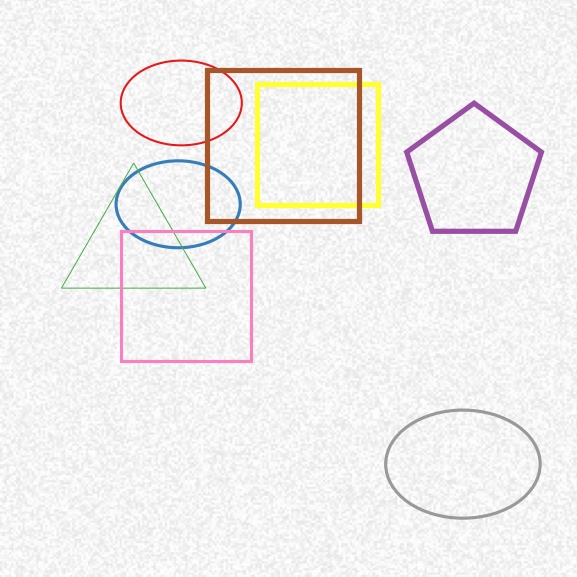[{"shape": "oval", "thickness": 1, "radius": 0.52, "center": [0.314, 0.821]}, {"shape": "oval", "thickness": 1.5, "radius": 0.54, "center": [0.309, 0.645]}, {"shape": "triangle", "thickness": 0.5, "radius": 0.72, "center": [0.231, 0.572]}, {"shape": "pentagon", "thickness": 2.5, "radius": 0.61, "center": [0.821, 0.698]}, {"shape": "square", "thickness": 2.5, "radius": 0.52, "center": [0.55, 0.749]}, {"shape": "square", "thickness": 2.5, "radius": 0.66, "center": [0.491, 0.747]}, {"shape": "square", "thickness": 1.5, "radius": 0.56, "center": [0.322, 0.487]}, {"shape": "oval", "thickness": 1.5, "radius": 0.67, "center": [0.802, 0.195]}]